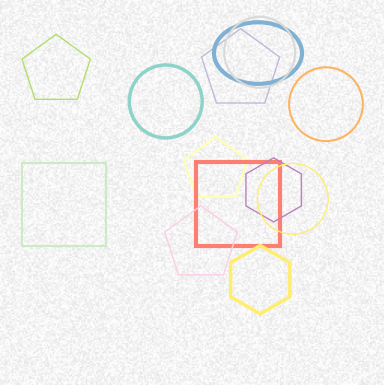[{"shape": "circle", "thickness": 2.5, "radius": 0.47, "center": [0.43, 0.736]}, {"shape": "pentagon", "thickness": 1.5, "radius": 0.43, "center": [0.56, 0.558]}, {"shape": "pentagon", "thickness": 1, "radius": 0.53, "center": [0.625, 0.819]}, {"shape": "square", "thickness": 3, "radius": 0.55, "center": [0.618, 0.471]}, {"shape": "oval", "thickness": 3, "radius": 0.57, "center": [0.67, 0.862]}, {"shape": "circle", "thickness": 1.5, "radius": 0.48, "center": [0.847, 0.729]}, {"shape": "pentagon", "thickness": 1, "radius": 0.47, "center": [0.146, 0.818]}, {"shape": "pentagon", "thickness": 1, "radius": 0.5, "center": [0.522, 0.366]}, {"shape": "circle", "thickness": 1.5, "radius": 0.46, "center": [0.674, 0.864]}, {"shape": "hexagon", "thickness": 1, "radius": 0.42, "center": [0.711, 0.507]}, {"shape": "square", "thickness": 1.5, "radius": 0.54, "center": [0.167, 0.469]}, {"shape": "circle", "thickness": 1, "radius": 0.46, "center": [0.76, 0.484]}, {"shape": "hexagon", "thickness": 2.5, "radius": 0.44, "center": [0.676, 0.273]}]